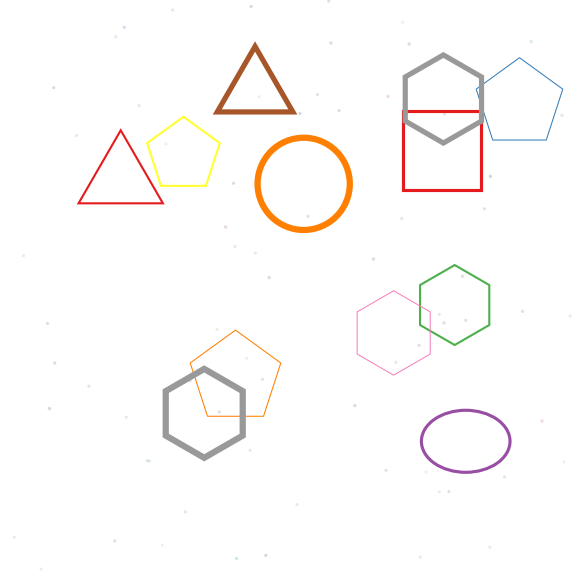[{"shape": "square", "thickness": 1.5, "radius": 0.34, "center": [0.766, 0.739]}, {"shape": "triangle", "thickness": 1, "radius": 0.42, "center": [0.209, 0.689]}, {"shape": "pentagon", "thickness": 0.5, "radius": 0.39, "center": [0.9, 0.82]}, {"shape": "hexagon", "thickness": 1, "radius": 0.35, "center": [0.787, 0.471]}, {"shape": "oval", "thickness": 1.5, "radius": 0.38, "center": [0.806, 0.235]}, {"shape": "pentagon", "thickness": 0.5, "radius": 0.41, "center": [0.408, 0.345]}, {"shape": "circle", "thickness": 3, "radius": 0.4, "center": [0.526, 0.681]}, {"shape": "pentagon", "thickness": 1, "radius": 0.33, "center": [0.318, 0.731]}, {"shape": "triangle", "thickness": 2.5, "radius": 0.38, "center": [0.442, 0.843]}, {"shape": "hexagon", "thickness": 0.5, "radius": 0.37, "center": [0.682, 0.423]}, {"shape": "hexagon", "thickness": 2.5, "radius": 0.38, "center": [0.768, 0.828]}, {"shape": "hexagon", "thickness": 3, "radius": 0.38, "center": [0.354, 0.283]}]